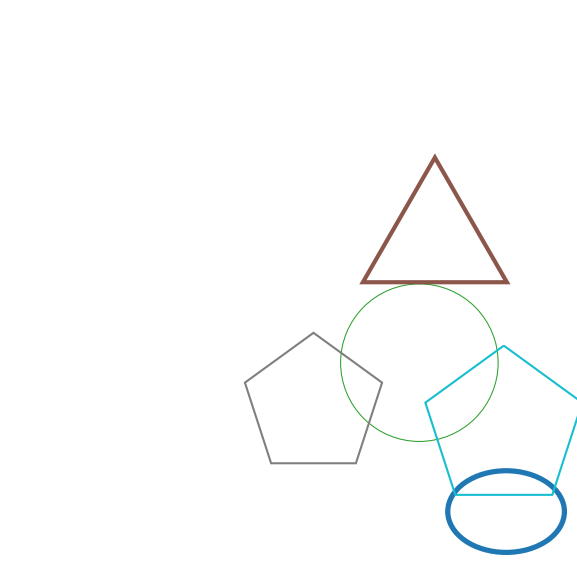[{"shape": "oval", "thickness": 2.5, "radius": 0.51, "center": [0.876, 0.113]}, {"shape": "circle", "thickness": 0.5, "radius": 0.68, "center": [0.726, 0.371]}, {"shape": "triangle", "thickness": 2, "radius": 0.72, "center": [0.753, 0.582]}, {"shape": "pentagon", "thickness": 1, "radius": 0.62, "center": [0.543, 0.298]}, {"shape": "pentagon", "thickness": 1, "radius": 0.71, "center": [0.872, 0.258]}]